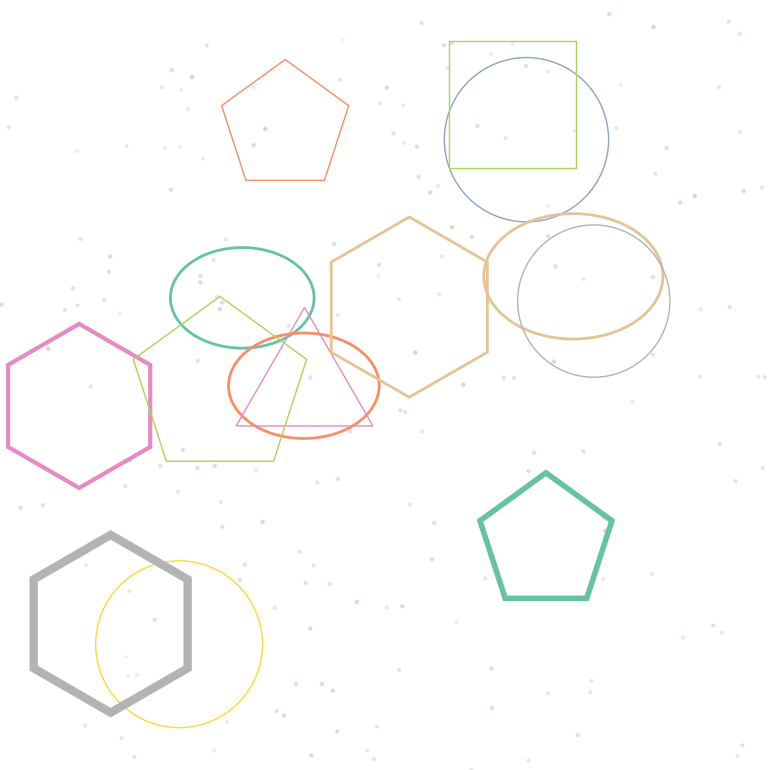[{"shape": "oval", "thickness": 1, "radius": 0.47, "center": [0.315, 0.613]}, {"shape": "pentagon", "thickness": 2, "radius": 0.45, "center": [0.709, 0.296]}, {"shape": "pentagon", "thickness": 0.5, "radius": 0.43, "center": [0.37, 0.836]}, {"shape": "oval", "thickness": 1, "radius": 0.49, "center": [0.395, 0.499]}, {"shape": "circle", "thickness": 0.5, "radius": 0.53, "center": [0.684, 0.819]}, {"shape": "hexagon", "thickness": 1.5, "radius": 0.53, "center": [0.103, 0.473]}, {"shape": "triangle", "thickness": 0.5, "radius": 0.51, "center": [0.396, 0.498]}, {"shape": "square", "thickness": 0.5, "radius": 0.41, "center": [0.665, 0.864]}, {"shape": "pentagon", "thickness": 0.5, "radius": 0.59, "center": [0.286, 0.497]}, {"shape": "circle", "thickness": 0.5, "radius": 0.54, "center": [0.233, 0.163]}, {"shape": "oval", "thickness": 1, "radius": 0.58, "center": [0.745, 0.641]}, {"shape": "hexagon", "thickness": 1, "radius": 0.59, "center": [0.532, 0.601]}, {"shape": "circle", "thickness": 0.5, "radius": 0.49, "center": [0.771, 0.609]}, {"shape": "hexagon", "thickness": 3, "radius": 0.58, "center": [0.144, 0.19]}]